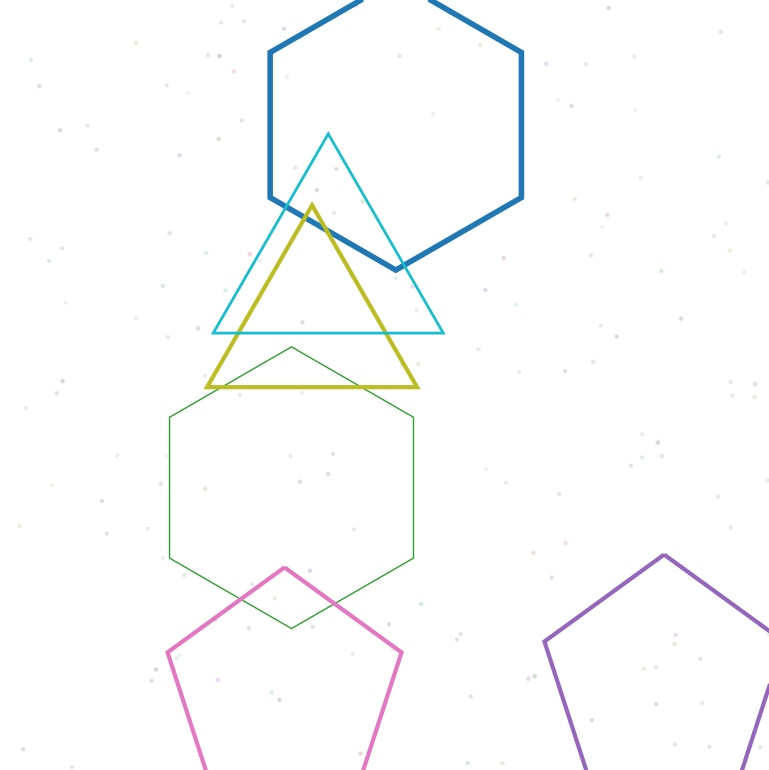[{"shape": "hexagon", "thickness": 2, "radius": 0.94, "center": [0.514, 0.838]}, {"shape": "hexagon", "thickness": 0.5, "radius": 0.91, "center": [0.379, 0.367]}, {"shape": "pentagon", "thickness": 1.5, "radius": 0.82, "center": [0.863, 0.116]}, {"shape": "pentagon", "thickness": 1.5, "radius": 0.8, "center": [0.37, 0.103]}, {"shape": "triangle", "thickness": 1.5, "radius": 0.79, "center": [0.405, 0.576]}, {"shape": "triangle", "thickness": 1, "radius": 0.86, "center": [0.426, 0.654]}]